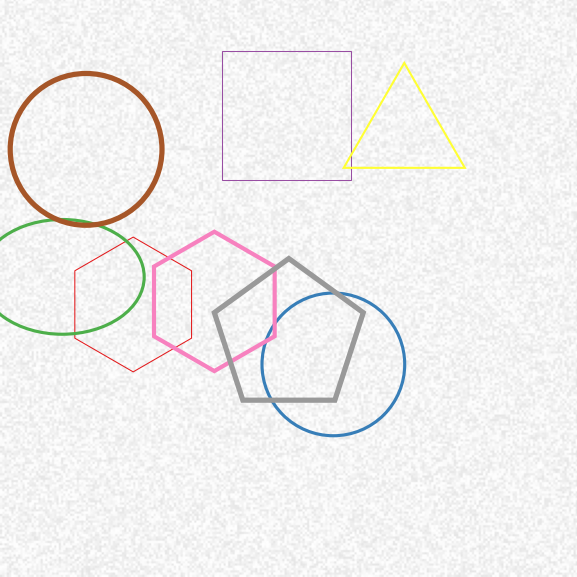[{"shape": "hexagon", "thickness": 0.5, "radius": 0.58, "center": [0.231, 0.472]}, {"shape": "circle", "thickness": 1.5, "radius": 0.62, "center": [0.577, 0.368]}, {"shape": "oval", "thickness": 1.5, "radius": 0.71, "center": [0.108, 0.52]}, {"shape": "square", "thickness": 0.5, "radius": 0.56, "center": [0.496, 0.799]}, {"shape": "triangle", "thickness": 1, "radius": 0.61, "center": [0.7, 0.769]}, {"shape": "circle", "thickness": 2.5, "radius": 0.66, "center": [0.149, 0.741]}, {"shape": "hexagon", "thickness": 2, "radius": 0.6, "center": [0.371, 0.477]}, {"shape": "pentagon", "thickness": 2.5, "radius": 0.68, "center": [0.5, 0.416]}]